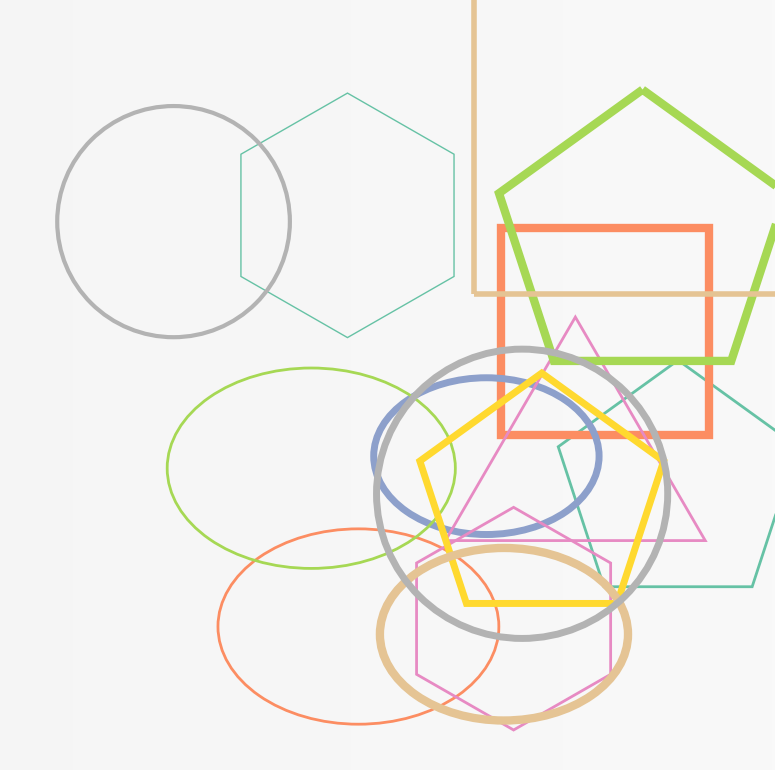[{"shape": "hexagon", "thickness": 0.5, "radius": 0.79, "center": [0.448, 0.72]}, {"shape": "pentagon", "thickness": 1, "radius": 0.81, "center": [0.875, 0.37]}, {"shape": "oval", "thickness": 1, "radius": 0.91, "center": [0.462, 0.186]}, {"shape": "square", "thickness": 3, "radius": 0.67, "center": [0.781, 0.57]}, {"shape": "oval", "thickness": 2.5, "radius": 0.73, "center": [0.628, 0.408]}, {"shape": "triangle", "thickness": 1, "radius": 0.97, "center": [0.742, 0.395]}, {"shape": "hexagon", "thickness": 1, "radius": 0.72, "center": [0.663, 0.197]}, {"shape": "pentagon", "thickness": 3, "radius": 0.97, "center": [0.829, 0.689]}, {"shape": "oval", "thickness": 1, "radius": 0.93, "center": [0.402, 0.392]}, {"shape": "pentagon", "thickness": 2.5, "radius": 0.83, "center": [0.699, 0.35]}, {"shape": "oval", "thickness": 3, "radius": 0.8, "center": [0.65, 0.176]}, {"shape": "square", "thickness": 2, "radius": 0.98, "center": [0.808, 0.815]}, {"shape": "circle", "thickness": 2.5, "radius": 0.94, "center": [0.674, 0.359]}, {"shape": "circle", "thickness": 1.5, "radius": 0.75, "center": [0.224, 0.712]}]